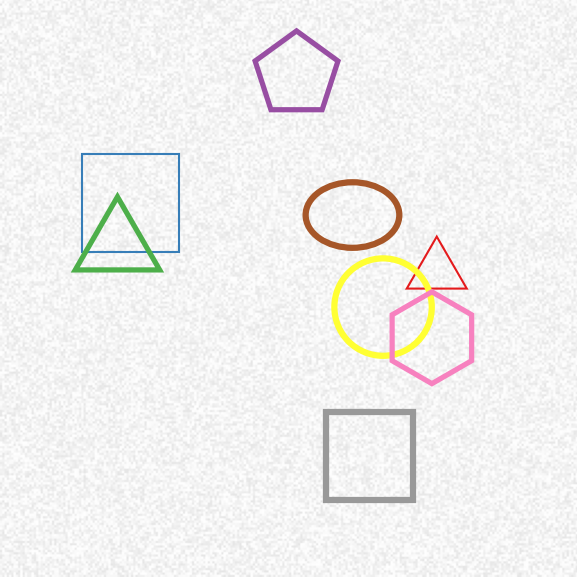[{"shape": "triangle", "thickness": 1, "radius": 0.3, "center": [0.756, 0.529]}, {"shape": "square", "thickness": 1, "radius": 0.42, "center": [0.226, 0.647]}, {"shape": "triangle", "thickness": 2.5, "radius": 0.42, "center": [0.203, 0.574]}, {"shape": "pentagon", "thickness": 2.5, "radius": 0.38, "center": [0.513, 0.87]}, {"shape": "circle", "thickness": 3, "radius": 0.42, "center": [0.663, 0.467]}, {"shape": "oval", "thickness": 3, "radius": 0.41, "center": [0.61, 0.627]}, {"shape": "hexagon", "thickness": 2.5, "radius": 0.4, "center": [0.748, 0.414]}, {"shape": "square", "thickness": 3, "radius": 0.38, "center": [0.64, 0.209]}]